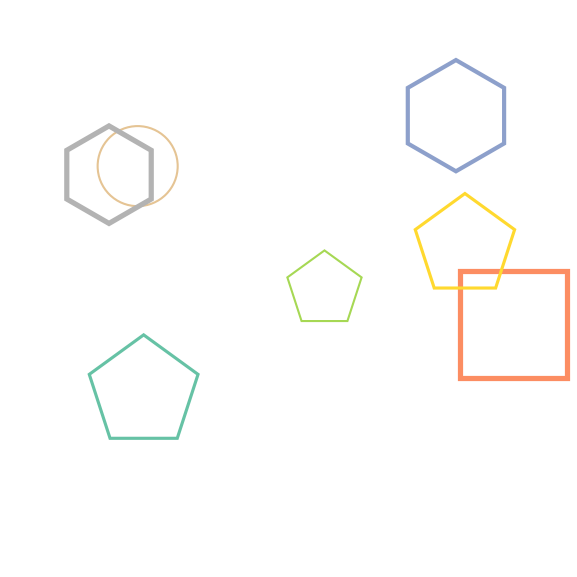[{"shape": "pentagon", "thickness": 1.5, "radius": 0.5, "center": [0.249, 0.32]}, {"shape": "square", "thickness": 2.5, "radius": 0.46, "center": [0.89, 0.438]}, {"shape": "hexagon", "thickness": 2, "radius": 0.48, "center": [0.79, 0.799]}, {"shape": "pentagon", "thickness": 1, "radius": 0.34, "center": [0.562, 0.498]}, {"shape": "pentagon", "thickness": 1.5, "radius": 0.45, "center": [0.805, 0.574]}, {"shape": "circle", "thickness": 1, "radius": 0.35, "center": [0.238, 0.711]}, {"shape": "hexagon", "thickness": 2.5, "radius": 0.42, "center": [0.189, 0.697]}]